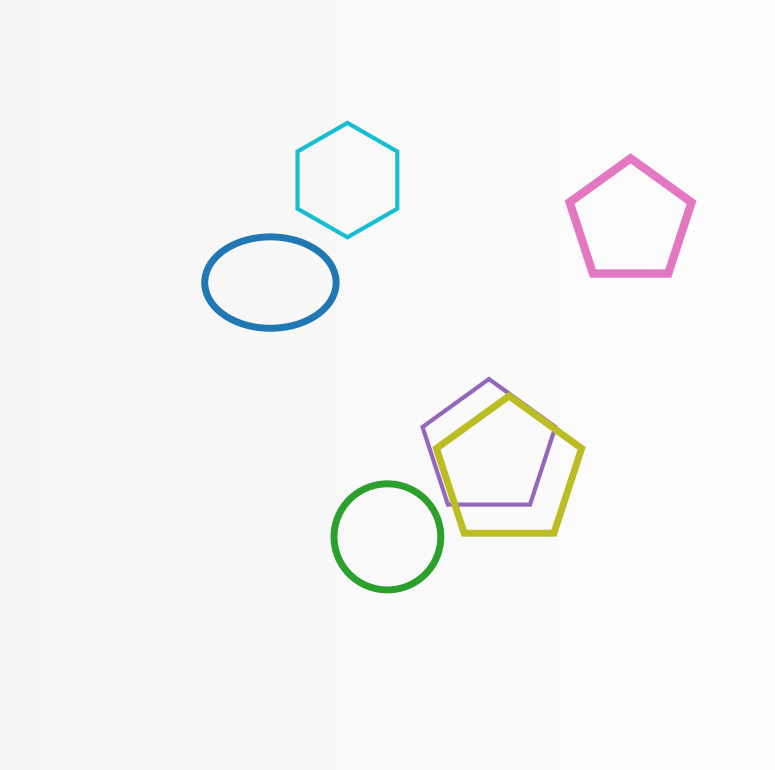[{"shape": "oval", "thickness": 2.5, "radius": 0.42, "center": [0.349, 0.633]}, {"shape": "circle", "thickness": 2.5, "radius": 0.34, "center": [0.5, 0.303]}, {"shape": "pentagon", "thickness": 1.5, "radius": 0.45, "center": [0.631, 0.418]}, {"shape": "pentagon", "thickness": 3, "radius": 0.41, "center": [0.814, 0.712]}, {"shape": "pentagon", "thickness": 2.5, "radius": 0.49, "center": [0.657, 0.387]}, {"shape": "hexagon", "thickness": 1.5, "radius": 0.37, "center": [0.448, 0.766]}]